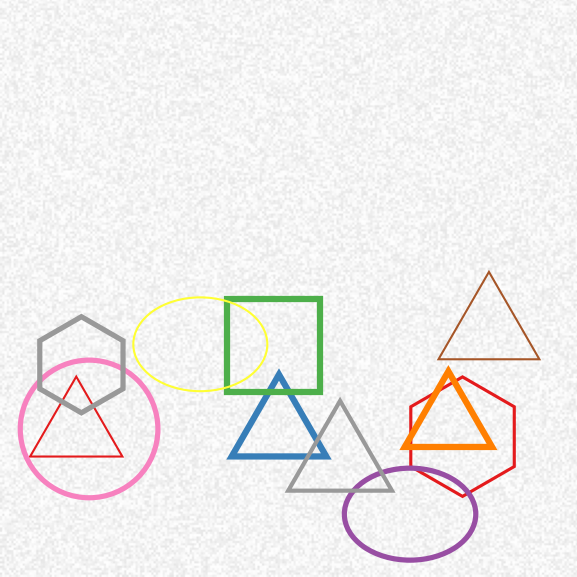[{"shape": "triangle", "thickness": 1, "radius": 0.46, "center": [0.132, 0.255]}, {"shape": "hexagon", "thickness": 1.5, "radius": 0.52, "center": [0.801, 0.243]}, {"shape": "triangle", "thickness": 3, "radius": 0.47, "center": [0.483, 0.256]}, {"shape": "square", "thickness": 3, "radius": 0.41, "center": [0.474, 0.401]}, {"shape": "oval", "thickness": 2.5, "radius": 0.57, "center": [0.71, 0.109]}, {"shape": "triangle", "thickness": 3, "radius": 0.44, "center": [0.776, 0.269]}, {"shape": "oval", "thickness": 1, "radius": 0.58, "center": [0.347, 0.403]}, {"shape": "triangle", "thickness": 1, "radius": 0.5, "center": [0.847, 0.427]}, {"shape": "circle", "thickness": 2.5, "radius": 0.6, "center": [0.154, 0.256]}, {"shape": "hexagon", "thickness": 2.5, "radius": 0.42, "center": [0.141, 0.368]}, {"shape": "triangle", "thickness": 2, "radius": 0.52, "center": [0.589, 0.201]}]